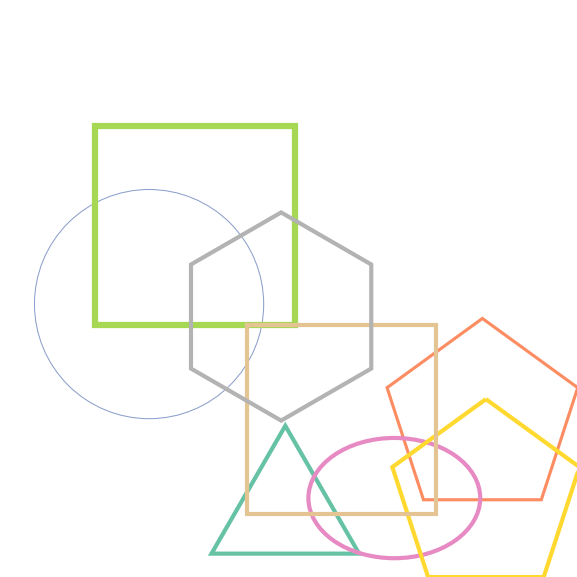[{"shape": "triangle", "thickness": 2, "radius": 0.74, "center": [0.494, 0.114]}, {"shape": "pentagon", "thickness": 1.5, "radius": 0.87, "center": [0.835, 0.274]}, {"shape": "circle", "thickness": 0.5, "radius": 0.99, "center": [0.258, 0.473]}, {"shape": "oval", "thickness": 2, "radius": 0.74, "center": [0.683, 0.137]}, {"shape": "square", "thickness": 3, "radius": 0.86, "center": [0.338, 0.609]}, {"shape": "pentagon", "thickness": 2, "radius": 0.85, "center": [0.841, 0.138]}, {"shape": "square", "thickness": 2, "radius": 0.82, "center": [0.591, 0.272]}, {"shape": "hexagon", "thickness": 2, "radius": 0.9, "center": [0.487, 0.451]}]